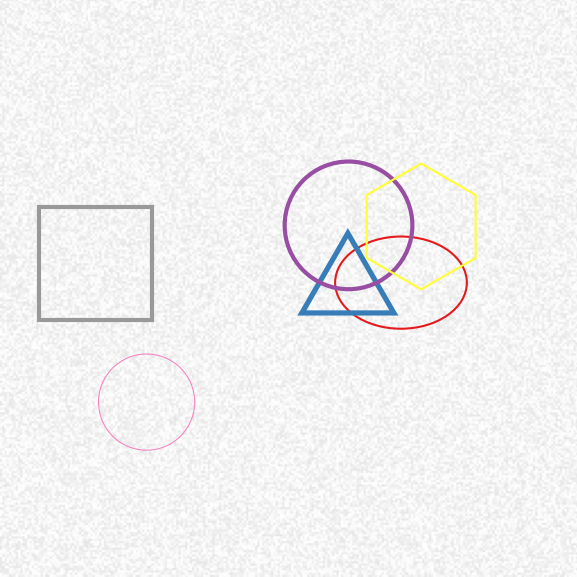[{"shape": "oval", "thickness": 1, "radius": 0.57, "center": [0.694, 0.51]}, {"shape": "triangle", "thickness": 2.5, "radius": 0.46, "center": [0.602, 0.503]}, {"shape": "circle", "thickness": 2, "radius": 0.55, "center": [0.603, 0.609]}, {"shape": "hexagon", "thickness": 1, "radius": 0.54, "center": [0.729, 0.607]}, {"shape": "circle", "thickness": 0.5, "radius": 0.42, "center": [0.254, 0.303]}, {"shape": "square", "thickness": 2, "radius": 0.49, "center": [0.166, 0.542]}]